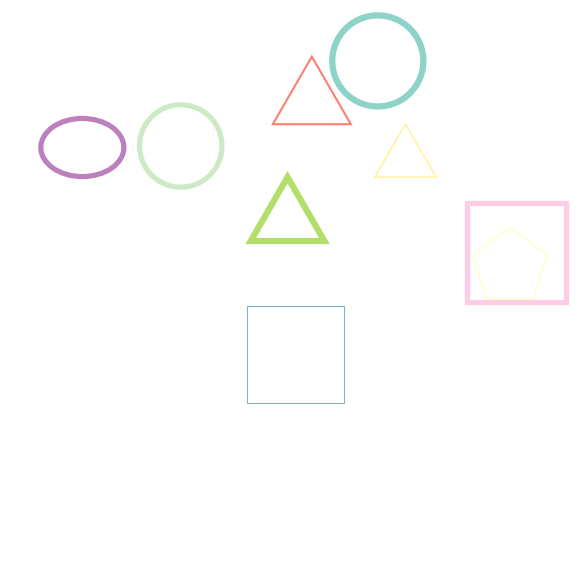[{"shape": "circle", "thickness": 3, "radius": 0.39, "center": [0.654, 0.894]}, {"shape": "pentagon", "thickness": 0.5, "radius": 0.34, "center": [0.883, 0.536]}, {"shape": "triangle", "thickness": 1, "radius": 0.39, "center": [0.54, 0.823]}, {"shape": "square", "thickness": 0.5, "radius": 0.42, "center": [0.512, 0.385]}, {"shape": "triangle", "thickness": 3, "radius": 0.37, "center": [0.498, 0.619]}, {"shape": "square", "thickness": 2.5, "radius": 0.43, "center": [0.895, 0.562]}, {"shape": "oval", "thickness": 2.5, "radius": 0.36, "center": [0.143, 0.744]}, {"shape": "circle", "thickness": 2.5, "radius": 0.36, "center": [0.313, 0.746]}, {"shape": "triangle", "thickness": 0.5, "radius": 0.31, "center": [0.702, 0.723]}]